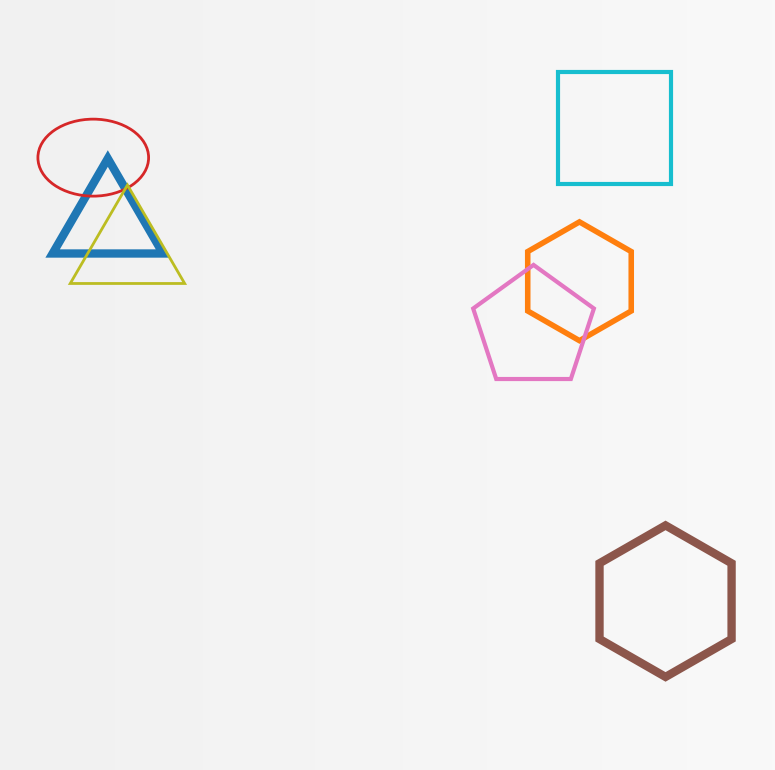[{"shape": "triangle", "thickness": 3, "radius": 0.41, "center": [0.139, 0.712]}, {"shape": "hexagon", "thickness": 2, "radius": 0.39, "center": [0.748, 0.635]}, {"shape": "oval", "thickness": 1, "radius": 0.36, "center": [0.12, 0.795]}, {"shape": "hexagon", "thickness": 3, "radius": 0.49, "center": [0.859, 0.219]}, {"shape": "pentagon", "thickness": 1.5, "radius": 0.41, "center": [0.688, 0.574]}, {"shape": "triangle", "thickness": 1, "radius": 0.43, "center": [0.164, 0.674]}, {"shape": "square", "thickness": 1.5, "radius": 0.36, "center": [0.793, 0.833]}]